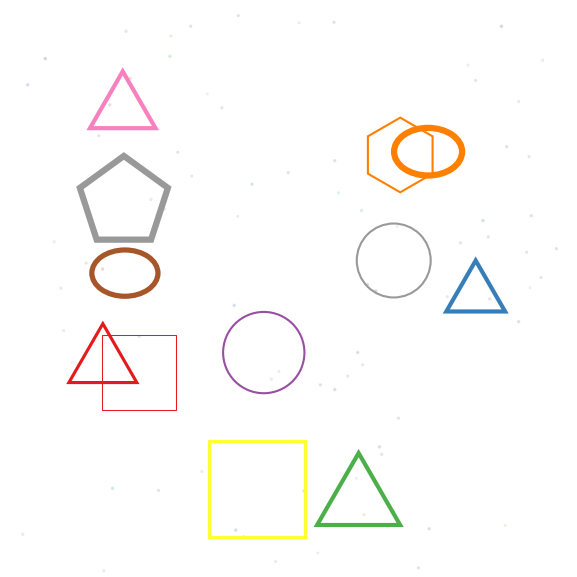[{"shape": "triangle", "thickness": 1.5, "radius": 0.34, "center": [0.178, 0.371]}, {"shape": "square", "thickness": 0.5, "radius": 0.32, "center": [0.24, 0.354]}, {"shape": "triangle", "thickness": 2, "radius": 0.29, "center": [0.824, 0.489]}, {"shape": "triangle", "thickness": 2, "radius": 0.42, "center": [0.621, 0.132]}, {"shape": "circle", "thickness": 1, "radius": 0.35, "center": [0.457, 0.389]}, {"shape": "hexagon", "thickness": 1, "radius": 0.32, "center": [0.693, 0.731]}, {"shape": "oval", "thickness": 3, "radius": 0.29, "center": [0.741, 0.736]}, {"shape": "square", "thickness": 1.5, "radius": 0.41, "center": [0.445, 0.152]}, {"shape": "oval", "thickness": 2.5, "radius": 0.29, "center": [0.216, 0.526]}, {"shape": "triangle", "thickness": 2, "radius": 0.33, "center": [0.213, 0.81]}, {"shape": "circle", "thickness": 1, "radius": 0.32, "center": [0.682, 0.548]}, {"shape": "pentagon", "thickness": 3, "radius": 0.4, "center": [0.215, 0.649]}]